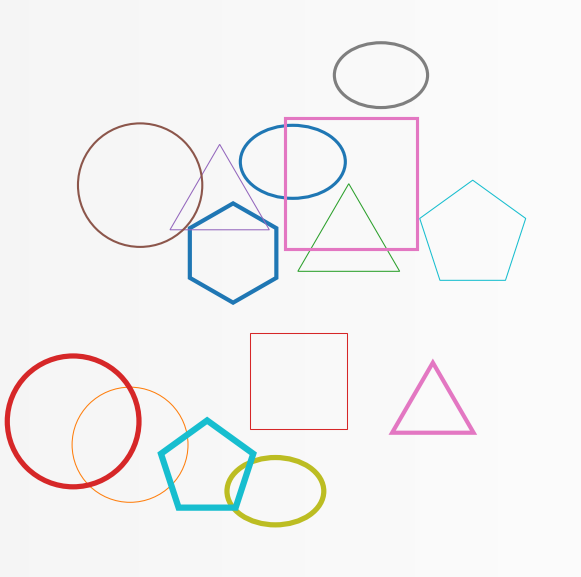[{"shape": "oval", "thickness": 1.5, "radius": 0.45, "center": [0.504, 0.719]}, {"shape": "hexagon", "thickness": 2, "radius": 0.43, "center": [0.401, 0.561]}, {"shape": "circle", "thickness": 0.5, "radius": 0.5, "center": [0.224, 0.229]}, {"shape": "triangle", "thickness": 0.5, "radius": 0.51, "center": [0.6, 0.58]}, {"shape": "square", "thickness": 0.5, "radius": 0.42, "center": [0.514, 0.34]}, {"shape": "circle", "thickness": 2.5, "radius": 0.57, "center": [0.126, 0.269]}, {"shape": "triangle", "thickness": 0.5, "radius": 0.49, "center": [0.378, 0.651]}, {"shape": "circle", "thickness": 1, "radius": 0.53, "center": [0.241, 0.679]}, {"shape": "triangle", "thickness": 2, "radius": 0.4, "center": [0.745, 0.29]}, {"shape": "square", "thickness": 1.5, "radius": 0.57, "center": [0.604, 0.681]}, {"shape": "oval", "thickness": 1.5, "radius": 0.4, "center": [0.655, 0.869]}, {"shape": "oval", "thickness": 2.5, "radius": 0.42, "center": [0.474, 0.149]}, {"shape": "pentagon", "thickness": 3, "radius": 0.42, "center": [0.356, 0.188]}, {"shape": "pentagon", "thickness": 0.5, "radius": 0.48, "center": [0.813, 0.591]}]